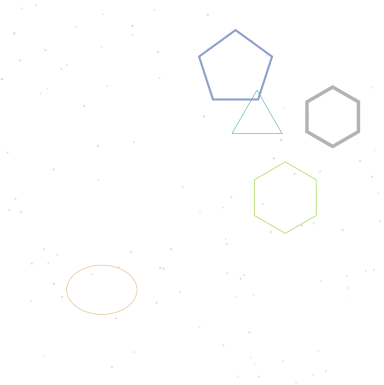[{"shape": "triangle", "thickness": 0.5, "radius": 0.38, "center": [0.668, 0.691]}, {"shape": "pentagon", "thickness": 1.5, "radius": 0.5, "center": [0.612, 0.822]}, {"shape": "hexagon", "thickness": 0.5, "radius": 0.46, "center": [0.741, 0.487]}, {"shape": "oval", "thickness": 0.5, "radius": 0.46, "center": [0.265, 0.247]}, {"shape": "hexagon", "thickness": 2.5, "radius": 0.39, "center": [0.864, 0.697]}]